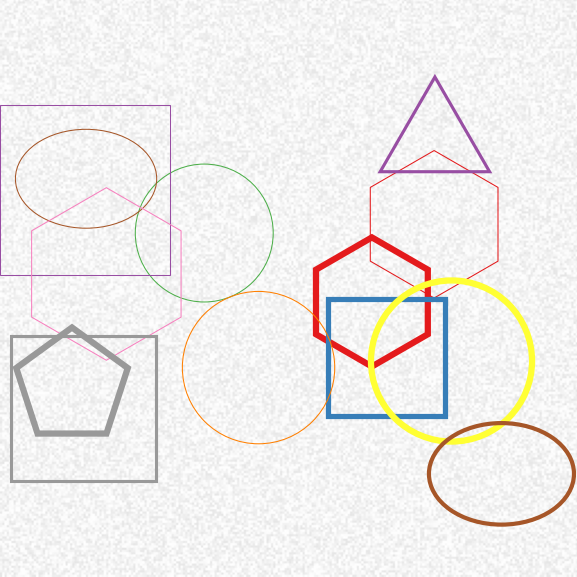[{"shape": "hexagon", "thickness": 3, "radius": 0.56, "center": [0.644, 0.476]}, {"shape": "hexagon", "thickness": 0.5, "radius": 0.64, "center": [0.752, 0.611]}, {"shape": "square", "thickness": 2.5, "radius": 0.51, "center": [0.669, 0.38]}, {"shape": "circle", "thickness": 0.5, "radius": 0.6, "center": [0.354, 0.596]}, {"shape": "triangle", "thickness": 1.5, "radius": 0.55, "center": [0.753, 0.756]}, {"shape": "square", "thickness": 0.5, "radius": 0.74, "center": [0.147, 0.67]}, {"shape": "circle", "thickness": 0.5, "radius": 0.66, "center": [0.448, 0.363]}, {"shape": "circle", "thickness": 3, "radius": 0.7, "center": [0.782, 0.374]}, {"shape": "oval", "thickness": 0.5, "radius": 0.61, "center": [0.149, 0.69]}, {"shape": "oval", "thickness": 2, "radius": 0.63, "center": [0.868, 0.179]}, {"shape": "hexagon", "thickness": 0.5, "radius": 0.75, "center": [0.184, 0.525]}, {"shape": "pentagon", "thickness": 3, "radius": 0.51, "center": [0.125, 0.331]}, {"shape": "square", "thickness": 1.5, "radius": 0.63, "center": [0.144, 0.291]}]